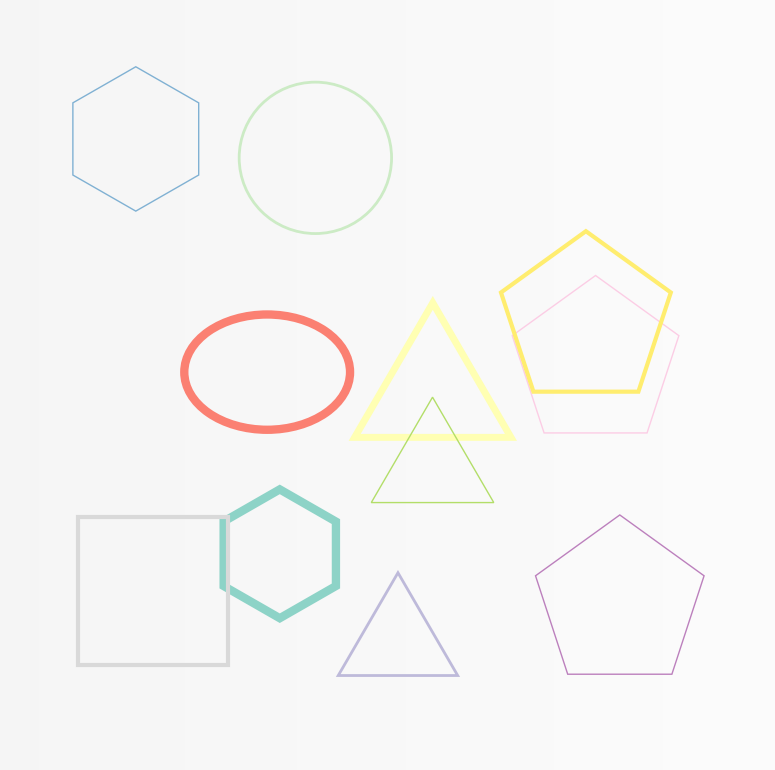[{"shape": "hexagon", "thickness": 3, "radius": 0.42, "center": [0.361, 0.281]}, {"shape": "triangle", "thickness": 2.5, "radius": 0.58, "center": [0.558, 0.49]}, {"shape": "triangle", "thickness": 1, "radius": 0.44, "center": [0.514, 0.167]}, {"shape": "oval", "thickness": 3, "radius": 0.53, "center": [0.345, 0.517]}, {"shape": "hexagon", "thickness": 0.5, "radius": 0.47, "center": [0.175, 0.82]}, {"shape": "triangle", "thickness": 0.5, "radius": 0.46, "center": [0.558, 0.393]}, {"shape": "pentagon", "thickness": 0.5, "radius": 0.57, "center": [0.768, 0.529]}, {"shape": "square", "thickness": 1.5, "radius": 0.48, "center": [0.198, 0.232]}, {"shape": "pentagon", "thickness": 0.5, "radius": 0.57, "center": [0.8, 0.217]}, {"shape": "circle", "thickness": 1, "radius": 0.49, "center": [0.407, 0.795]}, {"shape": "pentagon", "thickness": 1.5, "radius": 0.58, "center": [0.756, 0.585]}]